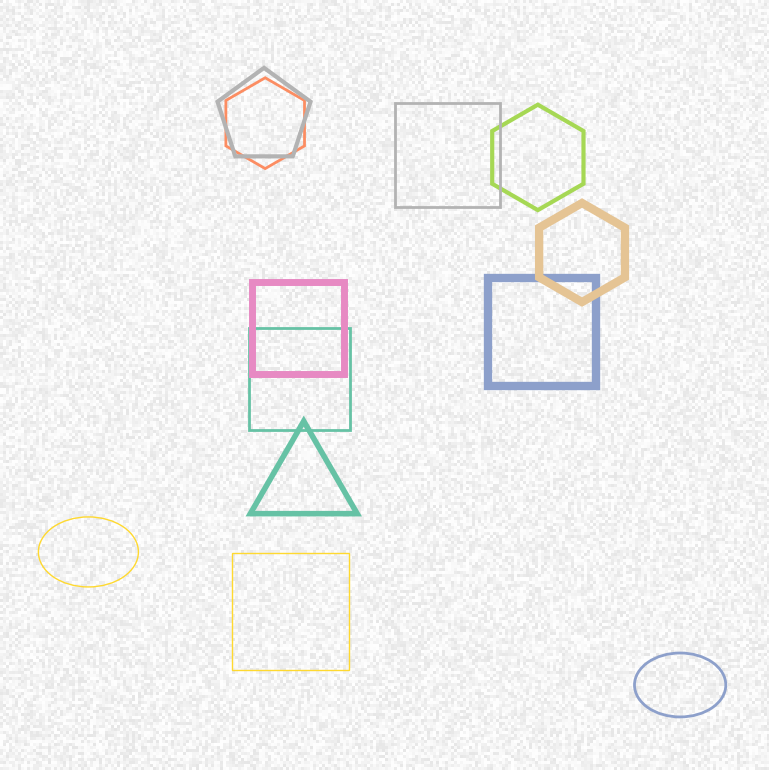[{"shape": "square", "thickness": 1, "radius": 0.33, "center": [0.389, 0.508]}, {"shape": "triangle", "thickness": 2, "radius": 0.4, "center": [0.394, 0.373]}, {"shape": "hexagon", "thickness": 1, "radius": 0.29, "center": [0.344, 0.84]}, {"shape": "square", "thickness": 3, "radius": 0.35, "center": [0.704, 0.569]}, {"shape": "oval", "thickness": 1, "radius": 0.3, "center": [0.883, 0.11]}, {"shape": "square", "thickness": 2.5, "radius": 0.3, "center": [0.387, 0.574]}, {"shape": "hexagon", "thickness": 1.5, "radius": 0.34, "center": [0.699, 0.796]}, {"shape": "oval", "thickness": 0.5, "radius": 0.32, "center": [0.115, 0.283]}, {"shape": "square", "thickness": 0.5, "radius": 0.38, "center": [0.378, 0.206]}, {"shape": "hexagon", "thickness": 3, "radius": 0.32, "center": [0.756, 0.672]}, {"shape": "square", "thickness": 1, "radius": 0.34, "center": [0.581, 0.799]}, {"shape": "pentagon", "thickness": 1.5, "radius": 0.32, "center": [0.343, 0.848]}]